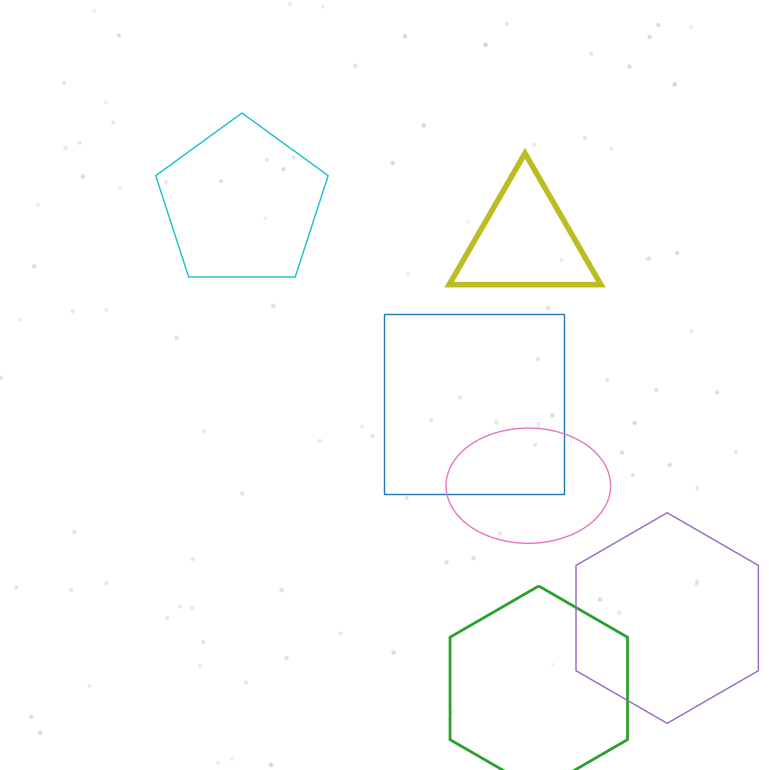[{"shape": "square", "thickness": 0.5, "radius": 0.59, "center": [0.615, 0.475]}, {"shape": "hexagon", "thickness": 1, "radius": 0.67, "center": [0.7, 0.106]}, {"shape": "hexagon", "thickness": 0.5, "radius": 0.68, "center": [0.866, 0.197]}, {"shape": "oval", "thickness": 0.5, "radius": 0.53, "center": [0.686, 0.369]}, {"shape": "triangle", "thickness": 2, "radius": 0.57, "center": [0.682, 0.687]}, {"shape": "pentagon", "thickness": 0.5, "radius": 0.59, "center": [0.314, 0.736]}]